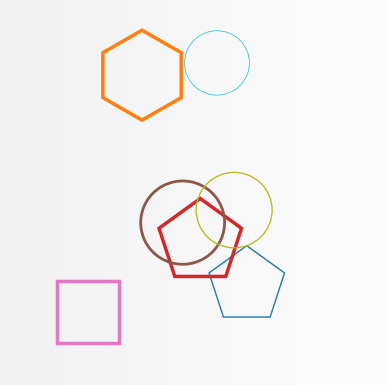[{"shape": "pentagon", "thickness": 1, "radius": 0.51, "center": [0.637, 0.259]}, {"shape": "hexagon", "thickness": 2.5, "radius": 0.58, "center": [0.367, 0.805]}, {"shape": "pentagon", "thickness": 2.5, "radius": 0.56, "center": [0.517, 0.373]}, {"shape": "circle", "thickness": 2, "radius": 0.54, "center": [0.471, 0.422]}, {"shape": "square", "thickness": 2.5, "radius": 0.41, "center": [0.227, 0.19]}, {"shape": "circle", "thickness": 1, "radius": 0.49, "center": [0.604, 0.454]}, {"shape": "circle", "thickness": 0.5, "radius": 0.42, "center": [0.56, 0.837]}]